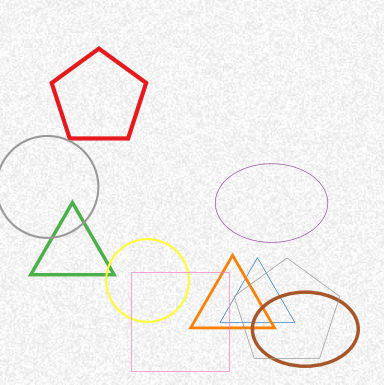[{"shape": "pentagon", "thickness": 3, "radius": 0.65, "center": [0.257, 0.745]}, {"shape": "triangle", "thickness": 0.5, "radius": 0.56, "center": [0.669, 0.219]}, {"shape": "triangle", "thickness": 2.5, "radius": 0.62, "center": [0.188, 0.349]}, {"shape": "oval", "thickness": 0.5, "radius": 0.73, "center": [0.705, 0.473]}, {"shape": "triangle", "thickness": 2, "radius": 0.63, "center": [0.604, 0.211]}, {"shape": "circle", "thickness": 1.5, "radius": 0.54, "center": [0.383, 0.271]}, {"shape": "oval", "thickness": 2.5, "radius": 0.69, "center": [0.793, 0.145]}, {"shape": "square", "thickness": 0.5, "radius": 0.64, "center": [0.468, 0.165]}, {"shape": "circle", "thickness": 1.5, "radius": 0.66, "center": [0.123, 0.514]}, {"shape": "pentagon", "thickness": 0.5, "radius": 0.72, "center": [0.745, 0.186]}]